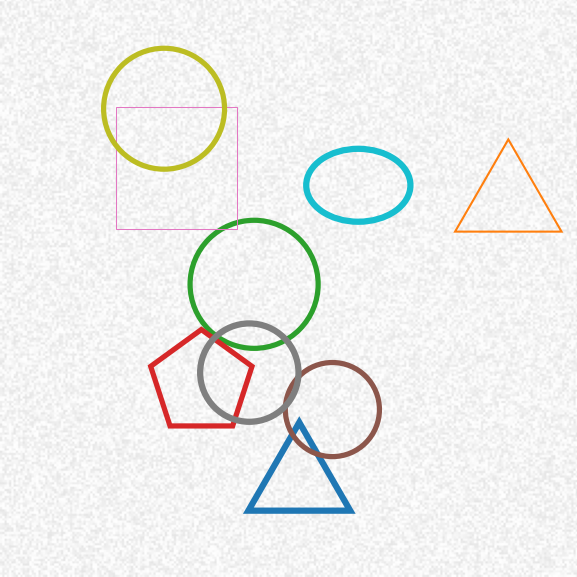[{"shape": "triangle", "thickness": 3, "radius": 0.51, "center": [0.518, 0.166]}, {"shape": "triangle", "thickness": 1, "radius": 0.53, "center": [0.88, 0.651]}, {"shape": "circle", "thickness": 2.5, "radius": 0.55, "center": [0.44, 0.507]}, {"shape": "pentagon", "thickness": 2.5, "radius": 0.46, "center": [0.349, 0.336]}, {"shape": "circle", "thickness": 2.5, "radius": 0.41, "center": [0.576, 0.29]}, {"shape": "square", "thickness": 0.5, "radius": 0.53, "center": [0.306, 0.709]}, {"shape": "circle", "thickness": 3, "radius": 0.43, "center": [0.432, 0.354]}, {"shape": "circle", "thickness": 2.5, "radius": 0.52, "center": [0.284, 0.811]}, {"shape": "oval", "thickness": 3, "radius": 0.45, "center": [0.62, 0.678]}]